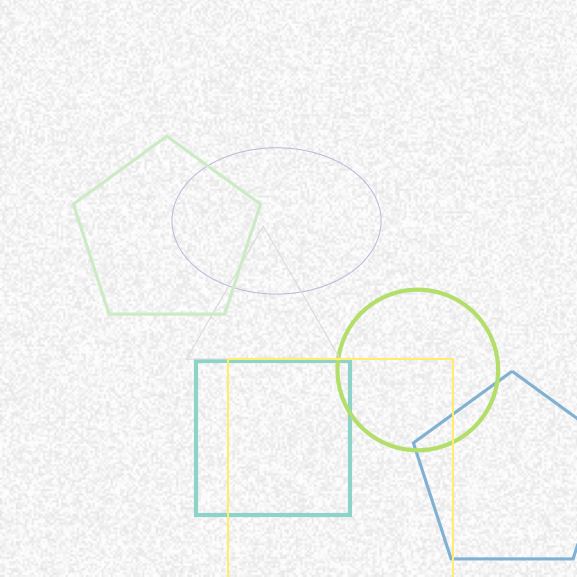[{"shape": "square", "thickness": 2, "radius": 0.67, "center": [0.473, 0.241]}, {"shape": "oval", "thickness": 0.5, "radius": 0.91, "center": [0.479, 0.617]}, {"shape": "pentagon", "thickness": 1.5, "radius": 0.9, "center": [0.887, 0.177]}, {"shape": "circle", "thickness": 2, "radius": 0.7, "center": [0.723, 0.358]}, {"shape": "triangle", "thickness": 0.5, "radius": 0.77, "center": [0.456, 0.454]}, {"shape": "pentagon", "thickness": 1.5, "radius": 0.85, "center": [0.289, 0.593]}, {"shape": "square", "thickness": 1, "radius": 0.97, "center": [0.59, 0.182]}]